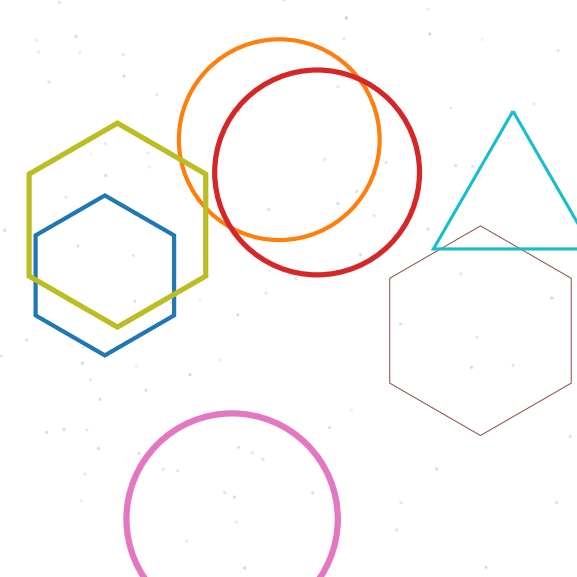[{"shape": "hexagon", "thickness": 2, "radius": 0.69, "center": [0.182, 0.522]}, {"shape": "circle", "thickness": 2, "radius": 0.87, "center": [0.484, 0.757]}, {"shape": "circle", "thickness": 2.5, "radius": 0.89, "center": [0.549, 0.701]}, {"shape": "hexagon", "thickness": 0.5, "radius": 0.91, "center": [0.832, 0.426]}, {"shape": "circle", "thickness": 3, "radius": 0.91, "center": [0.402, 0.1]}, {"shape": "hexagon", "thickness": 2.5, "radius": 0.88, "center": [0.203, 0.609]}, {"shape": "triangle", "thickness": 1.5, "radius": 0.8, "center": [0.888, 0.648]}]